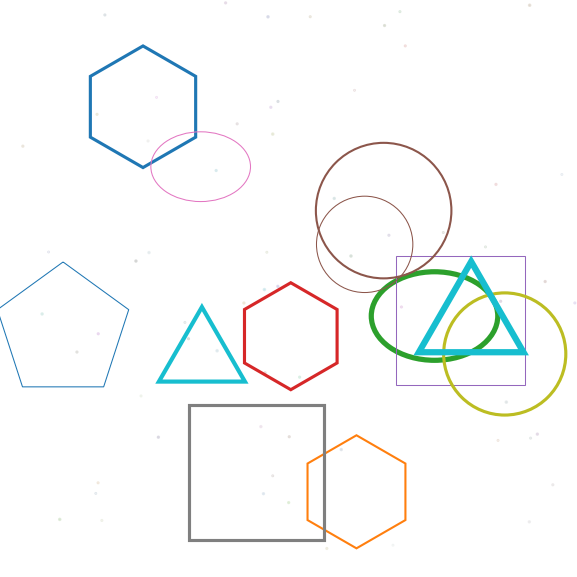[{"shape": "pentagon", "thickness": 0.5, "radius": 0.6, "center": [0.109, 0.426]}, {"shape": "hexagon", "thickness": 1.5, "radius": 0.53, "center": [0.248, 0.814]}, {"shape": "hexagon", "thickness": 1, "radius": 0.49, "center": [0.617, 0.148]}, {"shape": "oval", "thickness": 2.5, "radius": 0.55, "center": [0.752, 0.452]}, {"shape": "hexagon", "thickness": 1.5, "radius": 0.46, "center": [0.504, 0.417]}, {"shape": "square", "thickness": 0.5, "radius": 0.56, "center": [0.797, 0.444]}, {"shape": "circle", "thickness": 0.5, "radius": 0.42, "center": [0.631, 0.576]}, {"shape": "circle", "thickness": 1, "radius": 0.59, "center": [0.664, 0.634]}, {"shape": "oval", "thickness": 0.5, "radius": 0.43, "center": [0.348, 0.711]}, {"shape": "square", "thickness": 1.5, "radius": 0.58, "center": [0.444, 0.181]}, {"shape": "circle", "thickness": 1.5, "radius": 0.53, "center": [0.874, 0.386]}, {"shape": "triangle", "thickness": 2, "radius": 0.43, "center": [0.35, 0.381]}, {"shape": "triangle", "thickness": 3, "radius": 0.52, "center": [0.816, 0.442]}]